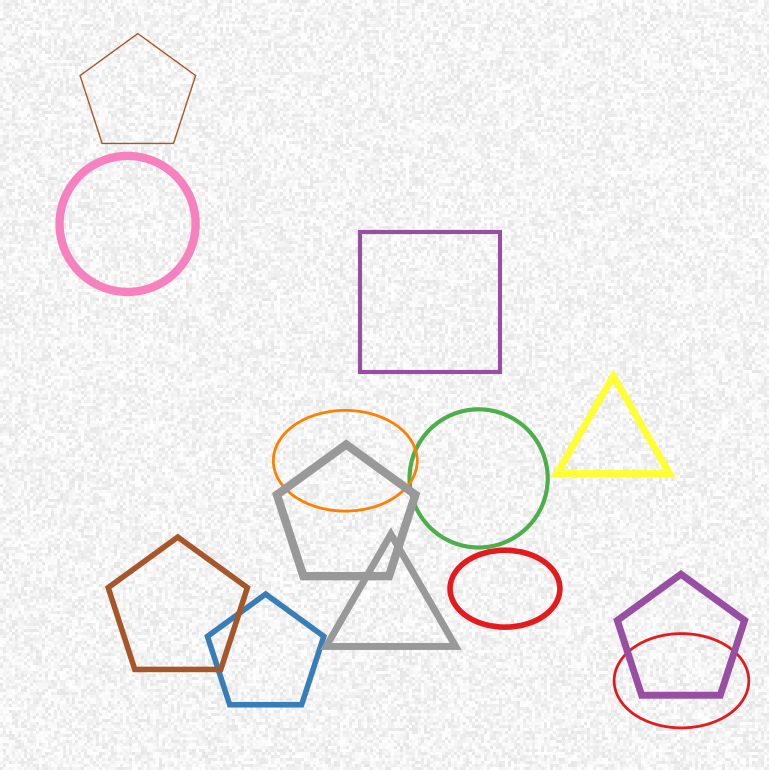[{"shape": "oval", "thickness": 1, "radius": 0.44, "center": [0.885, 0.116]}, {"shape": "oval", "thickness": 2, "radius": 0.36, "center": [0.656, 0.235]}, {"shape": "pentagon", "thickness": 2, "radius": 0.4, "center": [0.345, 0.149]}, {"shape": "circle", "thickness": 1.5, "radius": 0.45, "center": [0.622, 0.379]}, {"shape": "square", "thickness": 1.5, "radius": 0.45, "center": [0.558, 0.607]}, {"shape": "pentagon", "thickness": 2.5, "radius": 0.43, "center": [0.884, 0.167]}, {"shape": "oval", "thickness": 1, "radius": 0.47, "center": [0.448, 0.402]}, {"shape": "triangle", "thickness": 2.5, "radius": 0.42, "center": [0.796, 0.427]}, {"shape": "pentagon", "thickness": 2, "radius": 0.48, "center": [0.231, 0.207]}, {"shape": "pentagon", "thickness": 0.5, "radius": 0.39, "center": [0.179, 0.878]}, {"shape": "circle", "thickness": 3, "radius": 0.44, "center": [0.166, 0.709]}, {"shape": "pentagon", "thickness": 3, "radius": 0.47, "center": [0.45, 0.328]}, {"shape": "triangle", "thickness": 2.5, "radius": 0.49, "center": [0.508, 0.209]}]